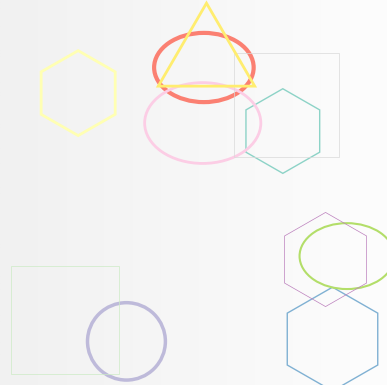[{"shape": "hexagon", "thickness": 1, "radius": 0.55, "center": [0.73, 0.66]}, {"shape": "hexagon", "thickness": 2, "radius": 0.55, "center": [0.202, 0.758]}, {"shape": "circle", "thickness": 2.5, "radius": 0.5, "center": [0.326, 0.113]}, {"shape": "oval", "thickness": 3, "radius": 0.64, "center": [0.526, 0.825]}, {"shape": "hexagon", "thickness": 1, "radius": 0.67, "center": [0.858, 0.119]}, {"shape": "oval", "thickness": 1.5, "radius": 0.61, "center": [0.895, 0.335]}, {"shape": "oval", "thickness": 2, "radius": 0.75, "center": [0.523, 0.68]}, {"shape": "square", "thickness": 0.5, "radius": 0.68, "center": [0.739, 0.727]}, {"shape": "hexagon", "thickness": 0.5, "radius": 0.61, "center": [0.84, 0.326]}, {"shape": "square", "thickness": 0.5, "radius": 0.7, "center": [0.168, 0.168]}, {"shape": "triangle", "thickness": 2, "radius": 0.72, "center": [0.533, 0.848]}]